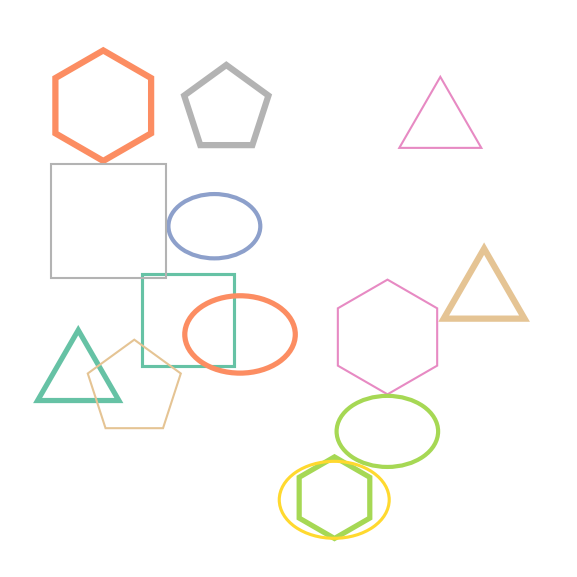[{"shape": "square", "thickness": 1.5, "radius": 0.4, "center": [0.326, 0.445]}, {"shape": "triangle", "thickness": 2.5, "radius": 0.41, "center": [0.135, 0.346]}, {"shape": "hexagon", "thickness": 3, "radius": 0.48, "center": [0.179, 0.816]}, {"shape": "oval", "thickness": 2.5, "radius": 0.48, "center": [0.416, 0.42]}, {"shape": "oval", "thickness": 2, "radius": 0.4, "center": [0.371, 0.607]}, {"shape": "hexagon", "thickness": 1, "radius": 0.5, "center": [0.671, 0.416]}, {"shape": "triangle", "thickness": 1, "radius": 0.41, "center": [0.762, 0.784]}, {"shape": "hexagon", "thickness": 2.5, "radius": 0.35, "center": [0.579, 0.137]}, {"shape": "oval", "thickness": 2, "radius": 0.44, "center": [0.671, 0.252]}, {"shape": "oval", "thickness": 1.5, "radius": 0.48, "center": [0.579, 0.134]}, {"shape": "pentagon", "thickness": 1, "radius": 0.42, "center": [0.233, 0.326]}, {"shape": "triangle", "thickness": 3, "radius": 0.4, "center": [0.838, 0.488]}, {"shape": "square", "thickness": 1, "radius": 0.49, "center": [0.188, 0.616]}, {"shape": "pentagon", "thickness": 3, "radius": 0.38, "center": [0.392, 0.81]}]